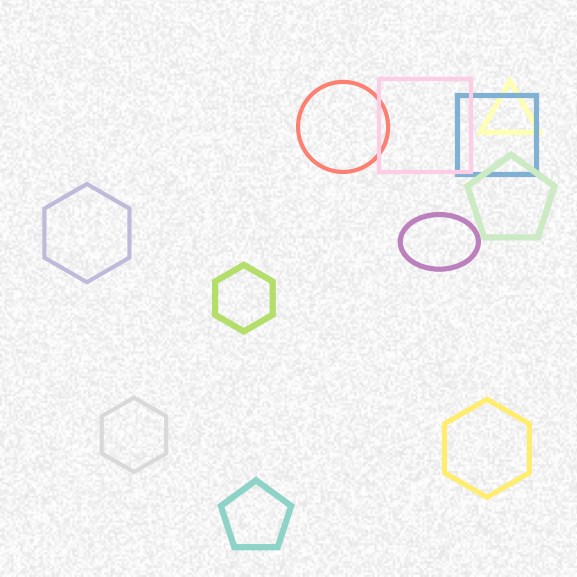[{"shape": "pentagon", "thickness": 3, "radius": 0.32, "center": [0.443, 0.103]}, {"shape": "triangle", "thickness": 2.5, "radius": 0.3, "center": [0.883, 0.8]}, {"shape": "hexagon", "thickness": 2, "radius": 0.43, "center": [0.151, 0.596]}, {"shape": "circle", "thickness": 2, "radius": 0.39, "center": [0.594, 0.779]}, {"shape": "square", "thickness": 2.5, "radius": 0.34, "center": [0.86, 0.766]}, {"shape": "hexagon", "thickness": 3, "radius": 0.29, "center": [0.422, 0.483]}, {"shape": "square", "thickness": 2, "radius": 0.4, "center": [0.736, 0.782]}, {"shape": "hexagon", "thickness": 2, "radius": 0.32, "center": [0.232, 0.246]}, {"shape": "oval", "thickness": 2.5, "radius": 0.34, "center": [0.761, 0.58]}, {"shape": "pentagon", "thickness": 3, "radius": 0.4, "center": [0.885, 0.652]}, {"shape": "hexagon", "thickness": 2.5, "radius": 0.42, "center": [0.843, 0.223]}]